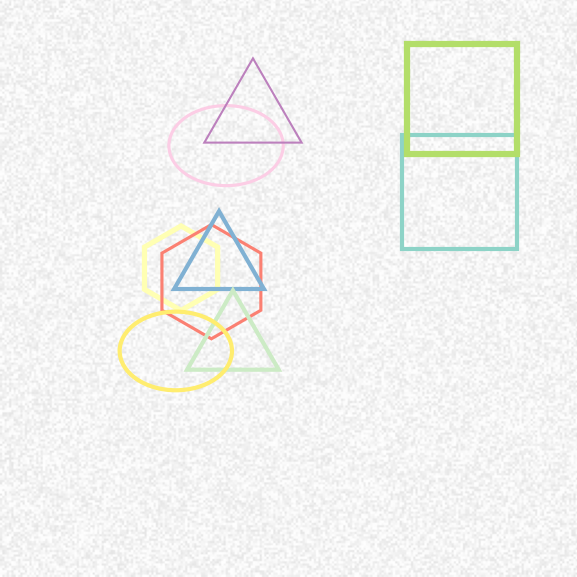[{"shape": "square", "thickness": 2, "radius": 0.5, "center": [0.795, 0.667]}, {"shape": "hexagon", "thickness": 2.5, "radius": 0.37, "center": [0.314, 0.535]}, {"shape": "hexagon", "thickness": 1.5, "radius": 0.49, "center": [0.366, 0.511]}, {"shape": "triangle", "thickness": 2, "radius": 0.45, "center": [0.379, 0.544]}, {"shape": "square", "thickness": 3, "radius": 0.48, "center": [0.8, 0.827]}, {"shape": "oval", "thickness": 1.5, "radius": 0.5, "center": [0.391, 0.747]}, {"shape": "triangle", "thickness": 1, "radius": 0.49, "center": [0.438, 0.801]}, {"shape": "triangle", "thickness": 2, "radius": 0.46, "center": [0.403, 0.405]}, {"shape": "oval", "thickness": 2, "radius": 0.49, "center": [0.304, 0.391]}]